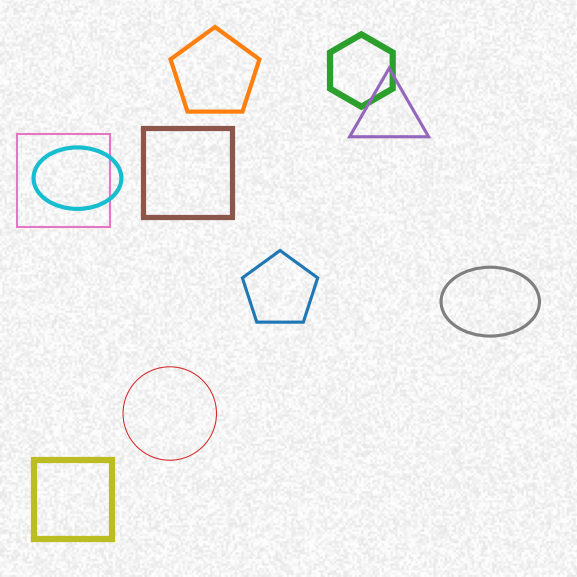[{"shape": "pentagon", "thickness": 1.5, "radius": 0.34, "center": [0.485, 0.497]}, {"shape": "pentagon", "thickness": 2, "radius": 0.4, "center": [0.372, 0.871]}, {"shape": "hexagon", "thickness": 3, "radius": 0.31, "center": [0.626, 0.877]}, {"shape": "circle", "thickness": 0.5, "radius": 0.4, "center": [0.294, 0.283]}, {"shape": "triangle", "thickness": 1.5, "radius": 0.4, "center": [0.674, 0.802]}, {"shape": "square", "thickness": 2.5, "radius": 0.39, "center": [0.324, 0.701]}, {"shape": "square", "thickness": 1, "radius": 0.4, "center": [0.109, 0.687]}, {"shape": "oval", "thickness": 1.5, "radius": 0.43, "center": [0.849, 0.477]}, {"shape": "square", "thickness": 3, "radius": 0.34, "center": [0.126, 0.135]}, {"shape": "oval", "thickness": 2, "radius": 0.38, "center": [0.134, 0.691]}]